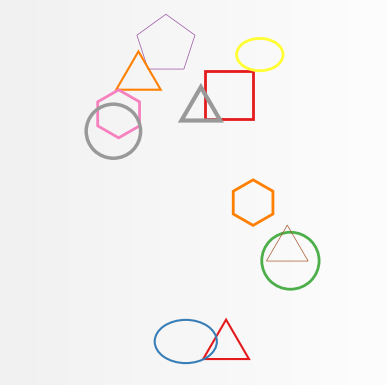[{"shape": "square", "thickness": 2, "radius": 0.31, "center": [0.59, 0.754]}, {"shape": "triangle", "thickness": 1.5, "radius": 0.34, "center": [0.583, 0.102]}, {"shape": "oval", "thickness": 1.5, "radius": 0.4, "center": [0.479, 0.113]}, {"shape": "circle", "thickness": 2, "radius": 0.37, "center": [0.75, 0.323]}, {"shape": "pentagon", "thickness": 0.5, "radius": 0.39, "center": [0.428, 0.884]}, {"shape": "triangle", "thickness": 1.5, "radius": 0.33, "center": [0.357, 0.8]}, {"shape": "hexagon", "thickness": 2, "radius": 0.3, "center": [0.653, 0.474]}, {"shape": "oval", "thickness": 2, "radius": 0.3, "center": [0.67, 0.858]}, {"shape": "triangle", "thickness": 0.5, "radius": 0.31, "center": [0.741, 0.353]}, {"shape": "hexagon", "thickness": 2, "radius": 0.31, "center": [0.306, 0.704]}, {"shape": "triangle", "thickness": 3, "radius": 0.29, "center": [0.518, 0.716]}, {"shape": "circle", "thickness": 2.5, "radius": 0.35, "center": [0.293, 0.659]}]